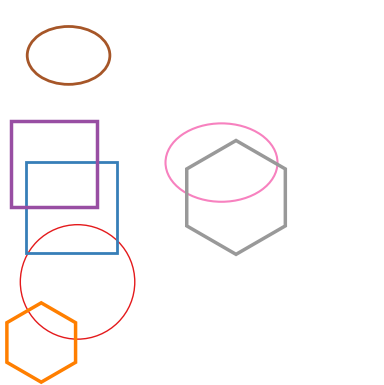[{"shape": "circle", "thickness": 1, "radius": 0.74, "center": [0.201, 0.268]}, {"shape": "square", "thickness": 2, "radius": 0.59, "center": [0.186, 0.46]}, {"shape": "square", "thickness": 2.5, "radius": 0.56, "center": [0.14, 0.574]}, {"shape": "hexagon", "thickness": 2.5, "radius": 0.52, "center": [0.107, 0.11]}, {"shape": "oval", "thickness": 2, "radius": 0.54, "center": [0.178, 0.856]}, {"shape": "oval", "thickness": 1.5, "radius": 0.73, "center": [0.575, 0.578]}, {"shape": "hexagon", "thickness": 2.5, "radius": 0.74, "center": [0.613, 0.487]}]